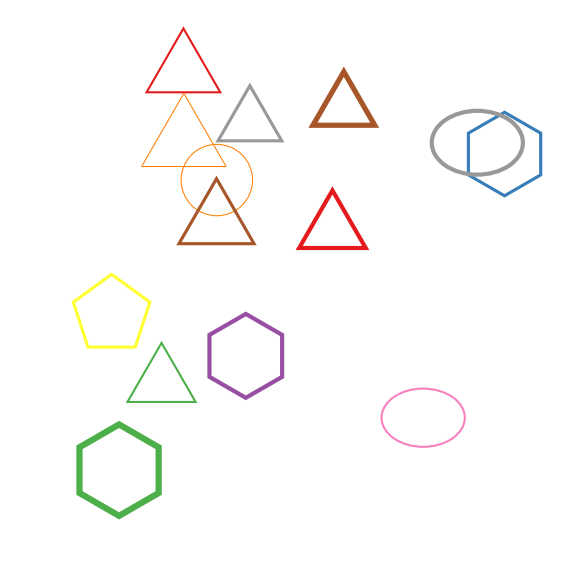[{"shape": "triangle", "thickness": 1, "radius": 0.37, "center": [0.318, 0.876]}, {"shape": "triangle", "thickness": 2, "radius": 0.33, "center": [0.576, 0.603]}, {"shape": "hexagon", "thickness": 1.5, "radius": 0.36, "center": [0.874, 0.732]}, {"shape": "hexagon", "thickness": 3, "radius": 0.4, "center": [0.206, 0.185]}, {"shape": "triangle", "thickness": 1, "radius": 0.34, "center": [0.28, 0.337]}, {"shape": "hexagon", "thickness": 2, "radius": 0.36, "center": [0.426, 0.383]}, {"shape": "triangle", "thickness": 0.5, "radius": 0.42, "center": [0.318, 0.753]}, {"shape": "circle", "thickness": 0.5, "radius": 0.31, "center": [0.375, 0.687]}, {"shape": "pentagon", "thickness": 1.5, "radius": 0.35, "center": [0.193, 0.454]}, {"shape": "triangle", "thickness": 2.5, "radius": 0.31, "center": [0.595, 0.813]}, {"shape": "triangle", "thickness": 1.5, "radius": 0.38, "center": [0.375, 0.615]}, {"shape": "oval", "thickness": 1, "radius": 0.36, "center": [0.733, 0.276]}, {"shape": "triangle", "thickness": 1.5, "radius": 0.32, "center": [0.433, 0.787]}, {"shape": "oval", "thickness": 2, "radius": 0.39, "center": [0.827, 0.752]}]